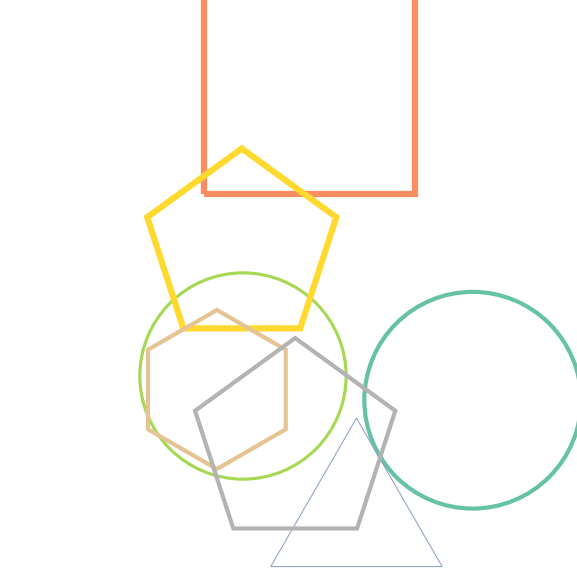[{"shape": "circle", "thickness": 2, "radius": 0.94, "center": [0.819, 0.306]}, {"shape": "square", "thickness": 3, "radius": 0.91, "center": [0.535, 0.845]}, {"shape": "triangle", "thickness": 0.5, "radius": 0.86, "center": [0.617, 0.104]}, {"shape": "circle", "thickness": 1.5, "radius": 0.89, "center": [0.421, 0.348]}, {"shape": "pentagon", "thickness": 3, "radius": 0.86, "center": [0.419, 0.57]}, {"shape": "hexagon", "thickness": 2, "radius": 0.69, "center": [0.376, 0.325]}, {"shape": "pentagon", "thickness": 2, "radius": 0.91, "center": [0.511, 0.231]}]